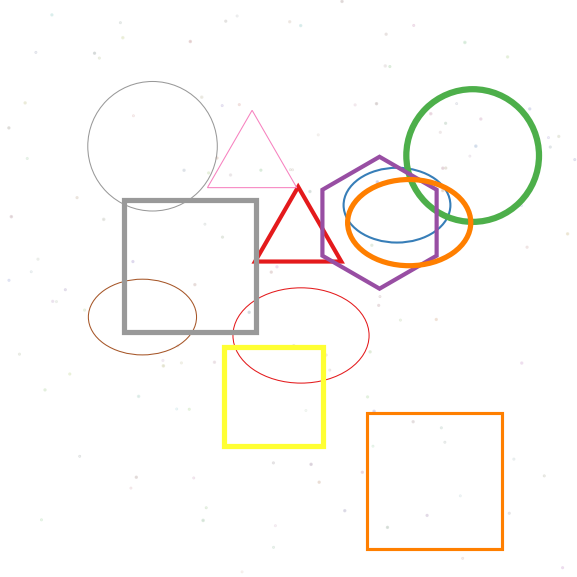[{"shape": "triangle", "thickness": 2, "radius": 0.43, "center": [0.516, 0.589]}, {"shape": "oval", "thickness": 0.5, "radius": 0.59, "center": [0.521, 0.418]}, {"shape": "oval", "thickness": 1, "radius": 0.46, "center": [0.687, 0.644]}, {"shape": "circle", "thickness": 3, "radius": 0.57, "center": [0.818, 0.73]}, {"shape": "hexagon", "thickness": 2, "radius": 0.57, "center": [0.657, 0.613]}, {"shape": "square", "thickness": 1.5, "radius": 0.58, "center": [0.753, 0.166]}, {"shape": "oval", "thickness": 2.5, "radius": 0.53, "center": [0.709, 0.614]}, {"shape": "square", "thickness": 2.5, "radius": 0.43, "center": [0.473, 0.312]}, {"shape": "oval", "thickness": 0.5, "radius": 0.47, "center": [0.247, 0.45]}, {"shape": "triangle", "thickness": 0.5, "radius": 0.45, "center": [0.437, 0.719]}, {"shape": "square", "thickness": 2.5, "radius": 0.57, "center": [0.329, 0.538]}, {"shape": "circle", "thickness": 0.5, "radius": 0.56, "center": [0.264, 0.746]}]